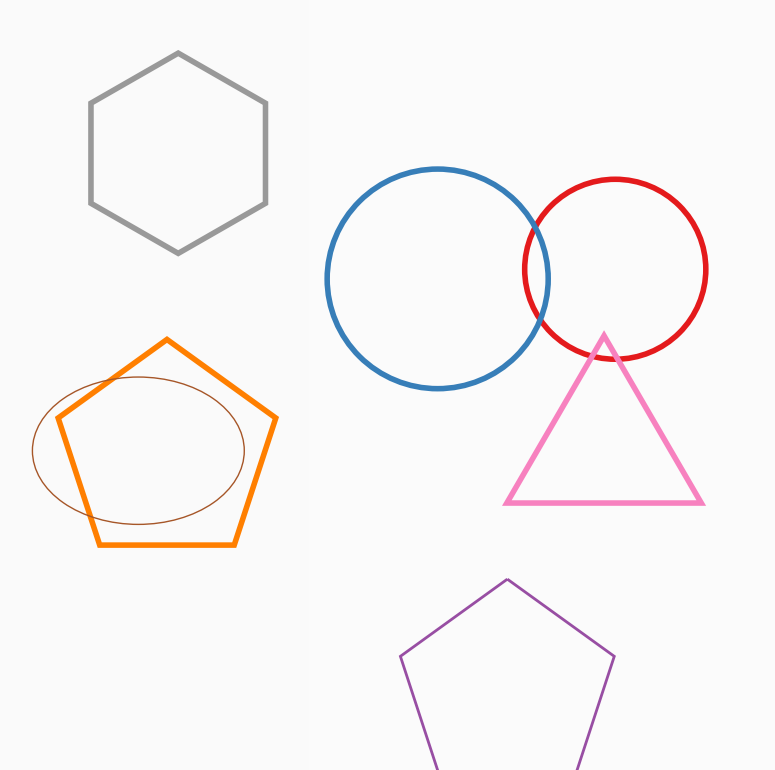[{"shape": "circle", "thickness": 2, "radius": 0.58, "center": [0.794, 0.65]}, {"shape": "circle", "thickness": 2, "radius": 0.71, "center": [0.565, 0.638]}, {"shape": "pentagon", "thickness": 1, "radius": 0.73, "center": [0.655, 0.103]}, {"shape": "pentagon", "thickness": 2, "radius": 0.74, "center": [0.215, 0.412]}, {"shape": "oval", "thickness": 0.5, "radius": 0.68, "center": [0.179, 0.415]}, {"shape": "triangle", "thickness": 2, "radius": 0.72, "center": [0.779, 0.419]}, {"shape": "hexagon", "thickness": 2, "radius": 0.65, "center": [0.23, 0.801]}]